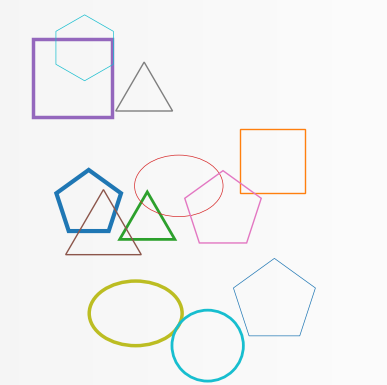[{"shape": "pentagon", "thickness": 0.5, "radius": 0.56, "center": [0.708, 0.218]}, {"shape": "pentagon", "thickness": 3, "radius": 0.44, "center": [0.229, 0.471]}, {"shape": "square", "thickness": 1, "radius": 0.42, "center": [0.704, 0.582]}, {"shape": "triangle", "thickness": 2, "radius": 0.41, "center": [0.38, 0.419]}, {"shape": "oval", "thickness": 0.5, "radius": 0.57, "center": [0.461, 0.517]}, {"shape": "square", "thickness": 2.5, "radius": 0.51, "center": [0.188, 0.798]}, {"shape": "triangle", "thickness": 1, "radius": 0.56, "center": [0.267, 0.395]}, {"shape": "pentagon", "thickness": 1, "radius": 0.52, "center": [0.575, 0.453]}, {"shape": "triangle", "thickness": 1, "radius": 0.42, "center": [0.372, 0.754]}, {"shape": "oval", "thickness": 2.5, "radius": 0.6, "center": [0.35, 0.186]}, {"shape": "circle", "thickness": 2, "radius": 0.46, "center": [0.536, 0.102]}, {"shape": "hexagon", "thickness": 0.5, "radius": 0.43, "center": [0.218, 0.876]}]